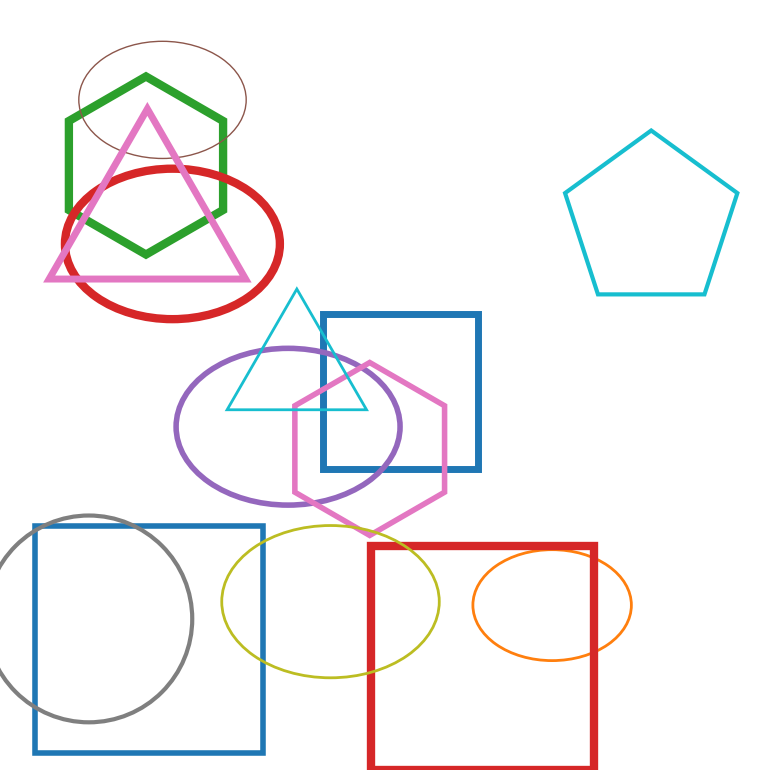[{"shape": "square", "thickness": 2, "radius": 0.74, "center": [0.193, 0.169]}, {"shape": "square", "thickness": 2.5, "radius": 0.5, "center": [0.52, 0.492]}, {"shape": "oval", "thickness": 1, "radius": 0.51, "center": [0.717, 0.214]}, {"shape": "hexagon", "thickness": 3, "radius": 0.58, "center": [0.19, 0.785]}, {"shape": "square", "thickness": 3, "radius": 0.73, "center": [0.626, 0.145]}, {"shape": "oval", "thickness": 3, "radius": 0.7, "center": [0.224, 0.683]}, {"shape": "oval", "thickness": 2, "radius": 0.73, "center": [0.374, 0.446]}, {"shape": "oval", "thickness": 0.5, "radius": 0.54, "center": [0.211, 0.87]}, {"shape": "hexagon", "thickness": 2, "radius": 0.56, "center": [0.48, 0.417]}, {"shape": "triangle", "thickness": 2.5, "radius": 0.74, "center": [0.191, 0.711]}, {"shape": "circle", "thickness": 1.5, "radius": 0.67, "center": [0.115, 0.196]}, {"shape": "oval", "thickness": 1, "radius": 0.71, "center": [0.429, 0.219]}, {"shape": "triangle", "thickness": 1, "radius": 0.52, "center": [0.386, 0.52]}, {"shape": "pentagon", "thickness": 1.5, "radius": 0.59, "center": [0.846, 0.713]}]